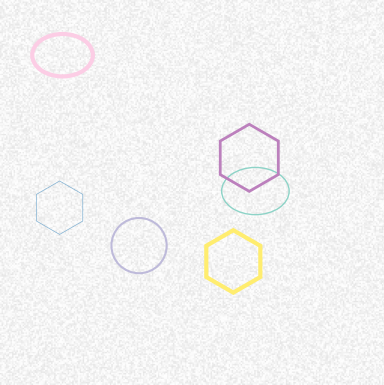[{"shape": "oval", "thickness": 1, "radius": 0.44, "center": [0.663, 0.504]}, {"shape": "circle", "thickness": 1.5, "radius": 0.36, "center": [0.361, 0.362]}, {"shape": "hexagon", "thickness": 0.5, "radius": 0.35, "center": [0.155, 0.46]}, {"shape": "oval", "thickness": 3, "radius": 0.39, "center": [0.162, 0.857]}, {"shape": "hexagon", "thickness": 2, "radius": 0.44, "center": [0.647, 0.59]}, {"shape": "hexagon", "thickness": 3, "radius": 0.41, "center": [0.606, 0.321]}]